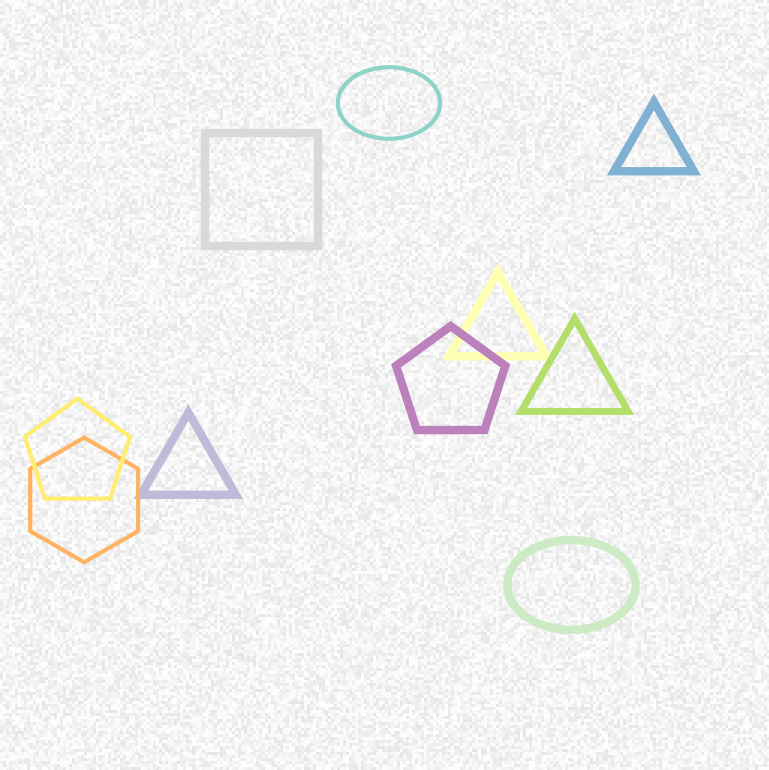[{"shape": "oval", "thickness": 1.5, "radius": 0.33, "center": [0.505, 0.866]}, {"shape": "triangle", "thickness": 3, "radius": 0.36, "center": [0.646, 0.574]}, {"shape": "triangle", "thickness": 3, "radius": 0.36, "center": [0.245, 0.393]}, {"shape": "triangle", "thickness": 3, "radius": 0.3, "center": [0.849, 0.808]}, {"shape": "hexagon", "thickness": 1.5, "radius": 0.4, "center": [0.109, 0.351]}, {"shape": "triangle", "thickness": 2.5, "radius": 0.4, "center": [0.746, 0.506]}, {"shape": "square", "thickness": 3, "radius": 0.37, "center": [0.34, 0.754]}, {"shape": "pentagon", "thickness": 3, "radius": 0.37, "center": [0.585, 0.502]}, {"shape": "oval", "thickness": 3, "radius": 0.42, "center": [0.742, 0.24]}, {"shape": "pentagon", "thickness": 1.5, "radius": 0.36, "center": [0.101, 0.41]}]